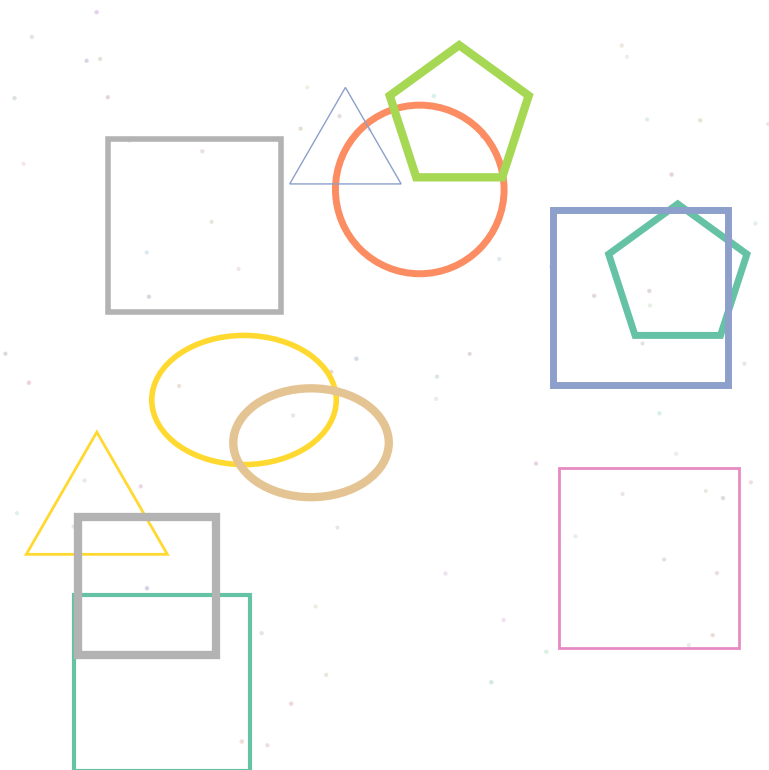[{"shape": "square", "thickness": 1.5, "radius": 0.57, "center": [0.21, 0.113]}, {"shape": "pentagon", "thickness": 2.5, "radius": 0.47, "center": [0.88, 0.641]}, {"shape": "circle", "thickness": 2.5, "radius": 0.55, "center": [0.545, 0.754]}, {"shape": "triangle", "thickness": 0.5, "radius": 0.42, "center": [0.449, 0.803]}, {"shape": "square", "thickness": 2.5, "radius": 0.57, "center": [0.832, 0.614]}, {"shape": "square", "thickness": 1, "radius": 0.58, "center": [0.843, 0.275]}, {"shape": "pentagon", "thickness": 3, "radius": 0.47, "center": [0.596, 0.846]}, {"shape": "oval", "thickness": 2, "radius": 0.6, "center": [0.317, 0.481]}, {"shape": "triangle", "thickness": 1, "radius": 0.53, "center": [0.126, 0.333]}, {"shape": "oval", "thickness": 3, "radius": 0.5, "center": [0.404, 0.425]}, {"shape": "square", "thickness": 2, "radius": 0.56, "center": [0.253, 0.707]}, {"shape": "square", "thickness": 3, "radius": 0.45, "center": [0.191, 0.239]}]